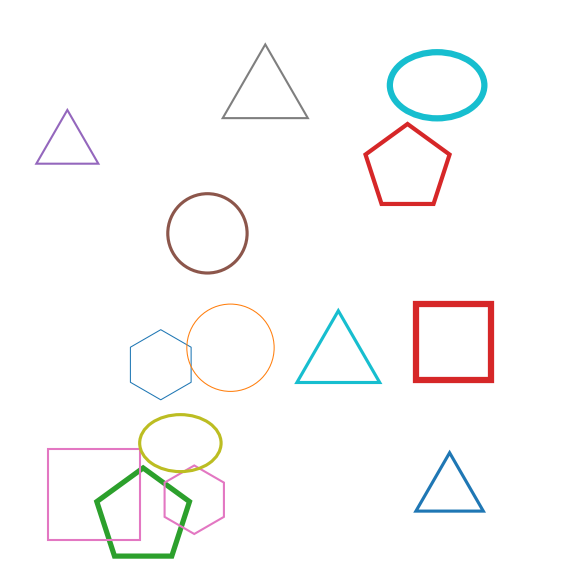[{"shape": "hexagon", "thickness": 0.5, "radius": 0.3, "center": [0.278, 0.368]}, {"shape": "triangle", "thickness": 1.5, "radius": 0.34, "center": [0.779, 0.148]}, {"shape": "circle", "thickness": 0.5, "radius": 0.38, "center": [0.399, 0.397]}, {"shape": "pentagon", "thickness": 2.5, "radius": 0.42, "center": [0.248, 0.104]}, {"shape": "square", "thickness": 3, "radius": 0.33, "center": [0.785, 0.407]}, {"shape": "pentagon", "thickness": 2, "radius": 0.38, "center": [0.706, 0.708]}, {"shape": "triangle", "thickness": 1, "radius": 0.31, "center": [0.117, 0.747]}, {"shape": "circle", "thickness": 1.5, "radius": 0.34, "center": [0.359, 0.595]}, {"shape": "square", "thickness": 1, "radius": 0.4, "center": [0.163, 0.143]}, {"shape": "hexagon", "thickness": 1, "radius": 0.3, "center": [0.336, 0.134]}, {"shape": "triangle", "thickness": 1, "radius": 0.43, "center": [0.459, 0.837]}, {"shape": "oval", "thickness": 1.5, "radius": 0.35, "center": [0.312, 0.232]}, {"shape": "oval", "thickness": 3, "radius": 0.41, "center": [0.757, 0.851]}, {"shape": "triangle", "thickness": 1.5, "radius": 0.41, "center": [0.586, 0.378]}]